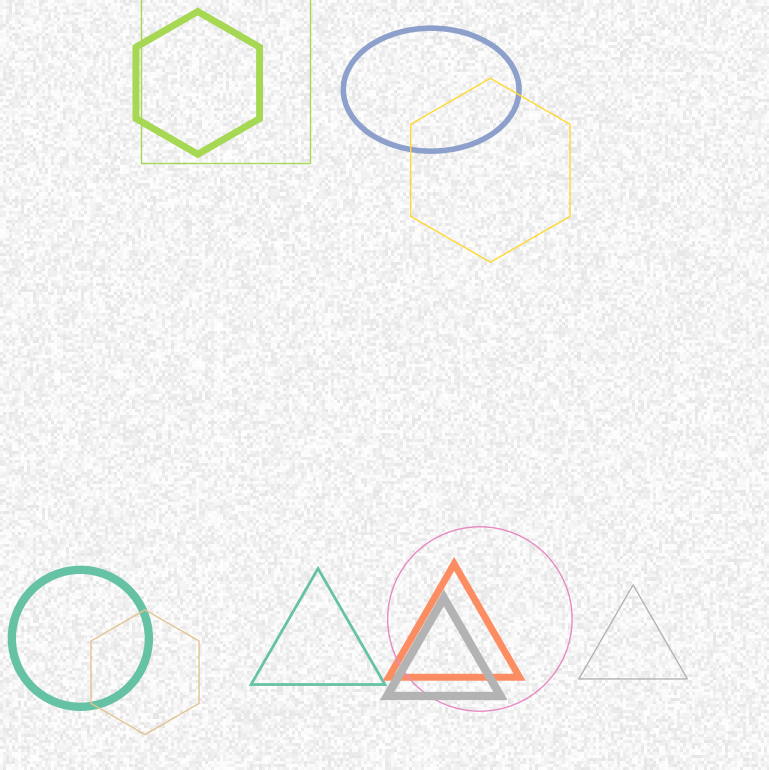[{"shape": "circle", "thickness": 3, "radius": 0.44, "center": [0.104, 0.171]}, {"shape": "triangle", "thickness": 1, "radius": 0.5, "center": [0.413, 0.161]}, {"shape": "triangle", "thickness": 2.5, "radius": 0.49, "center": [0.59, 0.17]}, {"shape": "oval", "thickness": 2, "radius": 0.57, "center": [0.56, 0.884]}, {"shape": "circle", "thickness": 0.5, "radius": 0.6, "center": [0.623, 0.196]}, {"shape": "square", "thickness": 0.5, "radius": 0.55, "center": [0.293, 0.898]}, {"shape": "hexagon", "thickness": 2.5, "radius": 0.46, "center": [0.257, 0.892]}, {"shape": "hexagon", "thickness": 0.5, "radius": 0.6, "center": [0.637, 0.779]}, {"shape": "hexagon", "thickness": 0.5, "radius": 0.41, "center": [0.188, 0.127]}, {"shape": "triangle", "thickness": 0.5, "radius": 0.41, "center": [0.822, 0.159]}, {"shape": "triangle", "thickness": 3, "radius": 0.42, "center": [0.576, 0.139]}]